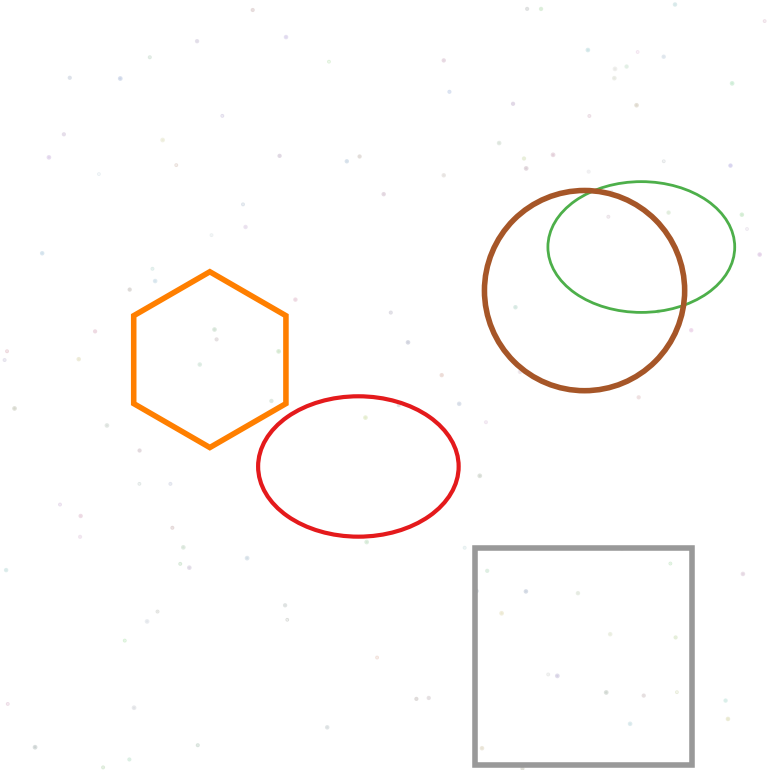[{"shape": "oval", "thickness": 1.5, "radius": 0.65, "center": [0.465, 0.394]}, {"shape": "oval", "thickness": 1, "radius": 0.61, "center": [0.833, 0.679]}, {"shape": "hexagon", "thickness": 2, "radius": 0.57, "center": [0.272, 0.533]}, {"shape": "circle", "thickness": 2, "radius": 0.65, "center": [0.759, 0.623]}, {"shape": "square", "thickness": 2, "radius": 0.71, "center": [0.758, 0.148]}]